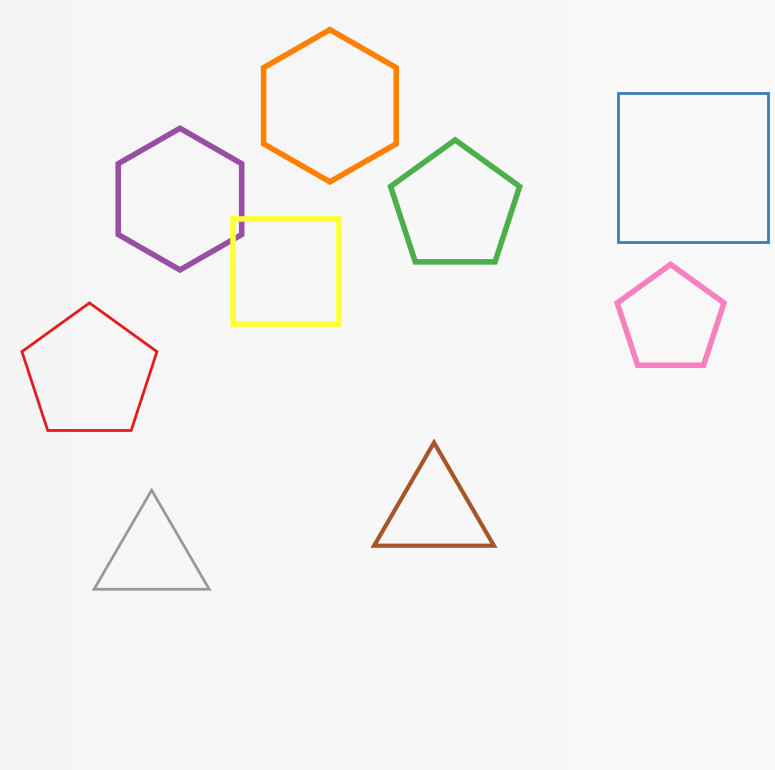[{"shape": "pentagon", "thickness": 1, "radius": 0.46, "center": [0.115, 0.515]}, {"shape": "square", "thickness": 1, "radius": 0.48, "center": [0.894, 0.783]}, {"shape": "pentagon", "thickness": 2, "radius": 0.44, "center": [0.587, 0.731]}, {"shape": "hexagon", "thickness": 2, "radius": 0.46, "center": [0.232, 0.741]}, {"shape": "hexagon", "thickness": 2, "radius": 0.49, "center": [0.426, 0.863]}, {"shape": "square", "thickness": 2, "radius": 0.34, "center": [0.368, 0.648]}, {"shape": "triangle", "thickness": 1.5, "radius": 0.45, "center": [0.56, 0.336]}, {"shape": "pentagon", "thickness": 2, "radius": 0.36, "center": [0.865, 0.584]}, {"shape": "triangle", "thickness": 1, "radius": 0.43, "center": [0.196, 0.278]}]